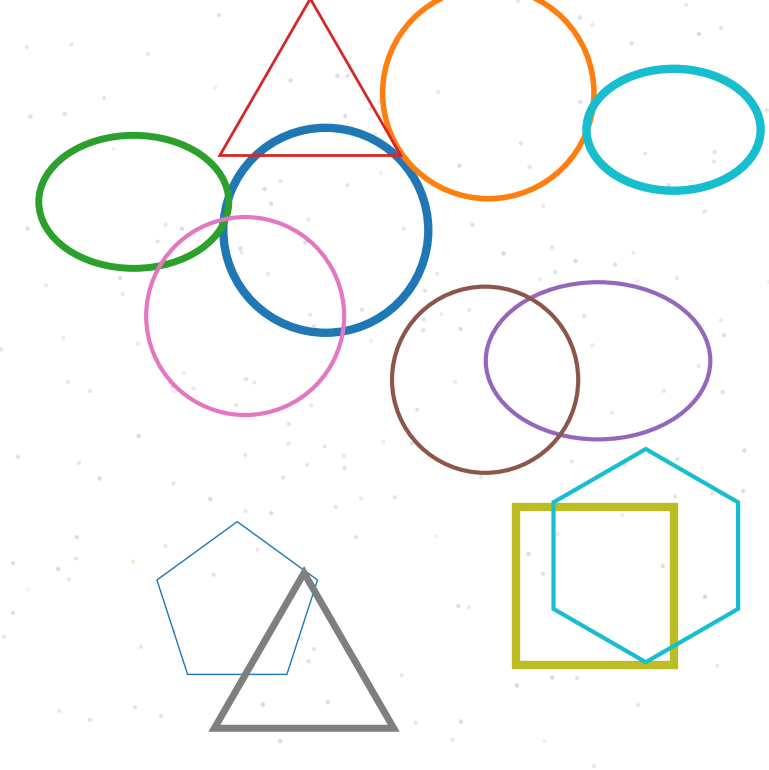[{"shape": "pentagon", "thickness": 0.5, "radius": 0.55, "center": [0.308, 0.213]}, {"shape": "circle", "thickness": 3, "radius": 0.67, "center": [0.423, 0.701]}, {"shape": "circle", "thickness": 2, "radius": 0.69, "center": [0.634, 0.879]}, {"shape": "oval", "thickness": 2.5, "radius": 0.62, "center": [0.174, 0.738]}, {"shape": "triangle", "thickness": 1, "radius": 0.68, "center": [0.403, 0.866]}, {"shape": "oval", "thickness": 1.5, "radius": 0.73, "center": [0.777, 0.531]}, {"shape": "circle", "thickness": 1.5, "radius": 0.6, "center": [0.63, 0.507]}, {"shape": "circle", "thickness": 1.5, "radius": 0.64, "center": [0.318, 0.59]}, {"shape": "triangle", "thickness": 2.5, "radius": 0.67, "center": [0.395, 0.121]}, {"shape": "square", "thickness": 3, "radius": 0.51, "center": [0.773, 0.239]}, {"shape": "oval", "thickness": 3, "radius": 0.57, "center": [0.875, 0.832]}, {"shape": "hexagon", "thickness": 1.5, "radius": 0.69, "center": [0.839, 0.278]}]